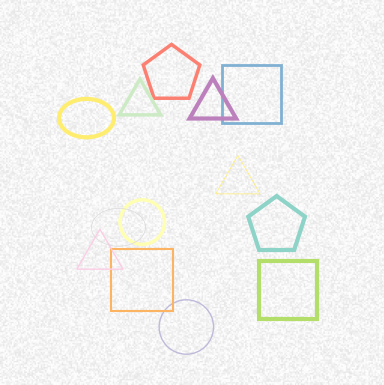[{"shape": "pentagon", "thickness": 3, "radius": 0.39, "center": [0.718, 0.413]}, {"shape": "circle", "thickness": 2.5, "radius": 0.29, "center": [0.37, 0.423]}, {"shape": "circle", "thickness": 1, "radius": 0.35, "center": [0.484, 0.151]}, {"shape": "pentagon", "thickness": 2.5, "radius": 0.39, "center": [0.446, 0.807]}, {"shape": "square", "thickness": 2, "radius": 0.38, "center": [0.653, 0.756]}, {"shape": "square", "thickness": 1.5, "radius": 0.4, "center": [0.368, 0.273]}, {"shape": "square", "thickness": 3, "radius": 0.38, "center": [0.748, 0.246]}, {"shape": "triangle", "thickness": 1, "radius": 0.35, "center": [0.26, 0.336]}, {"shape": "oval", "thickness": 0.5, "radius": 0.35, "center": [0.308, 0.41]}, {"shape": "triangle", "thickness": 3, "radius": 0.35, "center": [0.553, 0.727]}, {"shape": "triangle", "thickness": 2.5, "radius": 0.31, "center": [0.364, 0.733]}, {"shape": "triangle", "thickness": 0.5, "radius": 0.33, "center": [0.618, 0.53]}, {"shape": "oval", "thickness": 3, "radius": 0.36, "center": [0.225, 0.693]}]